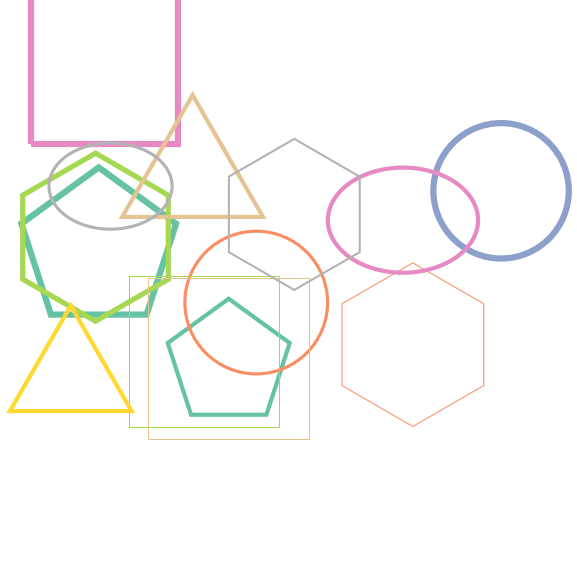[{"shape": "pentagon", "thickness": 3, "radius": 0.7, "center": [0.171, 0.568]}, {"shape": "pentagon", "thickness": 2, "radius": 0.56, "center": [0.396, 0.371]}, {"shape": "hexagon", "thickness": 0.5, "radius": 0.71, "center": [0.715, 0.402]}, {"shape": "circle", "thickness": 1.5, "radius": 0.62, "center": [0.444, 0.475]}, {"shape": "circle", "thickness": 3, "radius": 0.59, "center": [0.868, 0.669]}, {"shape": "oval", "thickness": 2, "radius": 0.65, "center": [0.698, 0.618]}, {"shape": "square", "thickness": 3, "radius": 0.64, "center": [0.181, 0.878]}, {"shape": "hexagon", "thickness": 2.5, "radius": 0.73, "center": [0.165, 0.588]}, {"shape": "square", "thickness": 0.5, "radius": 0.65, "center": [0.353, 0.39]}, {"shape": "triangle", "thickness": 2, "radius": 0.61, "center": [0.123, 0.348]}, {"shape": "square", "thickness": 0.5, "radius": 0.7, "center": [0.395, 0.378]}, {"shape": "triangle", "thickness": 2, "radius": 0.7, "center": [0.333, 0.694]}, {"shape": "hexagon", "thickness": 1, "radius": 0.65, "center": [0.51, 0.628]}, {"shape": "oval", "thickness": 1.5, "radius": 0.53, "center": [0.191, 0.677]}]